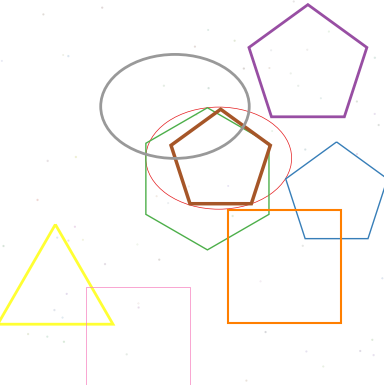[{"shape": "oval", "thickness": 0.5, "radius": 0.95, "center": [0.568, 0.589]}, {"shape": "pentagon", "thickness": 1, "radius": 0.69, "center": [0.874, 0.493]}, {"shape": "hexagon", "thickness": 1, "radius": 0.92, "center": [0.539, 0.536]}, {"shape": "pentagon", "thickness": 2, "radius": 0.81, "center": [0.8, 0.827]}, {"shape": "square", "thickness": 1.5, "radius": 0.74, "center": [0.738, 0.308]}, {"shape": "triangle", "thickness": 2, "radius": 0.86, "center": [0.144, 0.244]}, {"shape": "pentagon", "thickness": 2.5, "radius": 0.68, "center": [0.573, 0.581]}, {"shape": "square", "thickness": 0.5, "radius": 0.68, "center": [0.358, 0.118]}, {"shape": "oval", "thickness": 2, "radius": 0.96, "center": [0.454, 0.724]}]